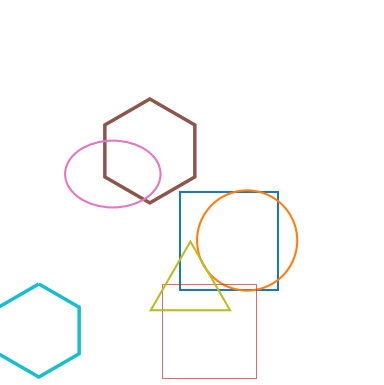[{"shape": "square", "thickness": 1.5, "radius": 0.63, "center": [0.595, 0.375]}, {"shape": "circle", "thickness": 1.5, "radius": 0.65, "center": [0.642, 0.375]}, {"shape": "square", "thickness": 0.5, "radius": 0.61, "center": [0.544, 0.14]}, {"shape": "hexagon", "thickness": 2.5, "radius": 0.67, "center": [0.389, 0.608]}, {"shape": "oval", "thickness": 1.5, "radius": 0.62, "center": [0.293, 0.548]}, {"shape": "triangle", "thickness": 1.5, "radius": 0.59, "center": [0.495, 0.254]}, {"shape": "hexagon", "thickness": 2.5, "radius": 0.6, "center": [0.101, 0.142]}]